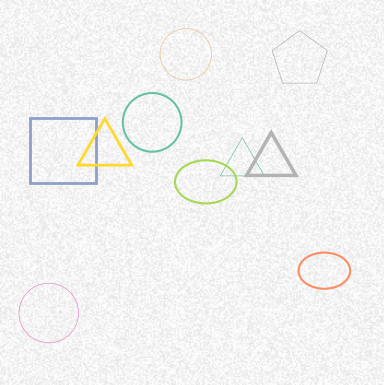[{"shape": "triangle", "thickness": 0.5, "radius": 0.33, "center": [0.629, 0.576]}, {"shape": "circle", "thickness": 1.5, "radius": 0.38, "center": [0.395, 0.682]}, {"shape": "oval", "thickness": 1.5, "radius": 0.34, "center": [0.843, 0.297]}, {"shape": "square", "thickness": 2, "radius": 0.43, "center": [0.163, 0.609]}, {"shape": "circle", "thickness": 0.5, "radius": 0.39, "center": [0.127, 0.187]}, {"shape": "oval", "thickness": 1.5, "radius": 0.4, "center": [0.535, 0.528]}, {"shape": "triangle", "thickness": 2, "radius": 0.4, "center": [0.272, 0.611]}, {"shape": "circle", "thickness": 0.5, "radius": 0.33, "center": [0.483, 0.859]}, {"shape": "triangle", "thickness": 2.5, "radius": 0.37, "center": [0.705, 0.581]}, {"shape": "pentagon", "thickness": 0.5, "radius": 0.38, "center": [0.778, 0.845]}]